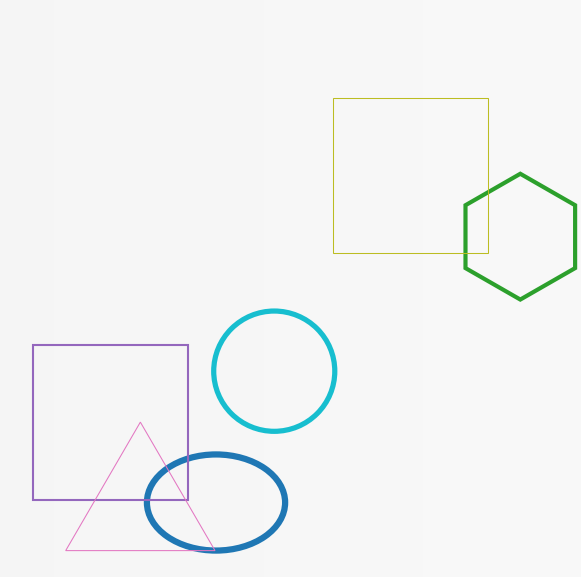[{"shape": "oval", "thickness": 3, "radius": 0.59, "center": [0.372, 0.129]}, {"shape": "hexagon", "thickness": 2, "radius": 0.54, "center": [0.895, 0.589]}, {"shape": "square", "thickness": 1, "radius": 0.67, "center": [0.19, 0.268]}, {"shape": "triangle", "thickness": 0.5, "radius": 0.74, "center": [0.241, 0.12]}, {"shape": "square", "thickness": 0.5, "radius": 0.67, "center": [0.707, 0.695]}, {"shape": "circle", "thickness": 2.5, "radius": 0.52, "center": [0.472, 0.356]}]